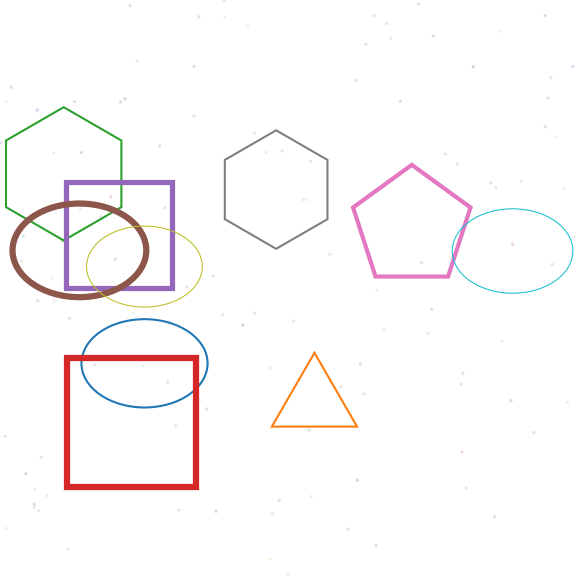[{"shape": "oval", "thickness": 1, "radius": 0.55, "center": [0.25, 0.37]}, {"shape": "triangle", "thickness": 1, "radius": 0.43, "center": [0.545, 0.303]}, {"shape": "hexagon", "thickness": 1, "radius": 0.58, "center": [0.11, 0.698]}, {"shape": "square", "thickness": 3, "radius": 0.56, "center": [0.227, 0.267]}, {"shape": "square", "thickness": 2.5, "radius": 0.46, "center": [0.206, 0.592]}, {"shape": "oval", "thickness": 3, "radius": 0.58, "center": [0.138, 0.566]}, {"shape": "pentagon", "thickness": 2, "radius": 0.53, "center": [0.713, 0.607]}, {"shape": "hexagon", "thickness": 1, "radius": 0.51, "center": [0.478, 0.671]}, {"shape": "oval", "thickness": 0.5, "radius": 0.5, "center": [0.25, 0.538]}, {"shape": "oval", "thickness": 0.5, "radius": 0.52, "center": [0.888, 0.564]}]